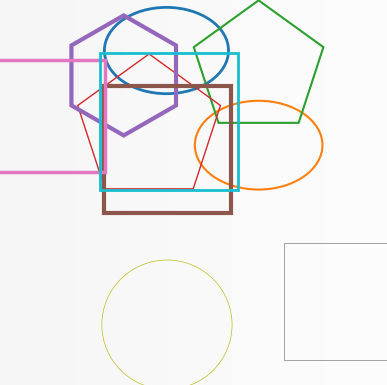[{"shape": "oval", "thickness": 2, "radius": 0.8, "center": [0.43, 0.869]}, {"shape": "oval", "thickness": 1.5, "radius": 0.82, "center": [0.667, 0.623]}, {"shape": "pentagon", "thickness": 1.5, "radius": 0.88, "center": [0.667, 0.823]}, {"shape": "pentagon", "thickness": 1, "radius": 0.97, "center": [0.385, 0.666]}, {"shape": "hexagon", "thickness": 3, "radius": 0.78, "center": [0.319, 0.804]}, {"shape": "square", "thickness": 3, "radius": 0.82, "center": [0.432, 0.612]}, {"shape": "square", "thickness": 2.5, "radius": 0.72, "center": [0.126, 0.698]}, {"shape": "square", "thickness": 0.5, "radius": 0.76, "center": [0.885, 0.217]}, {"shape": "circle", "thickness": 0.5, "radius": 0.84, "center": [0.431, 0.157]}, {"shape": "square", "thickness": 2, "radius": 0.89, "center": [0.436, 0.685]}]